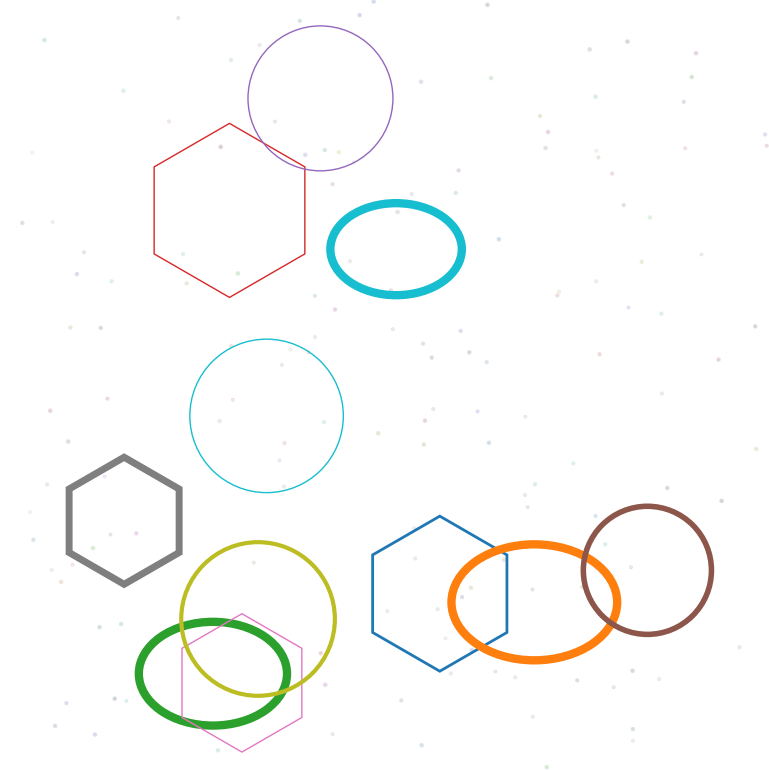[{"shape": "hexagon", "thickness": 1, "radius": 0.5, "center": [0.571, 0.229]}, {"shape": "oval", "thickness": 3, "radius": 0.54, "center": [0.694, 0.218]}, {"shape": "oval", "thickness": 3, "radius": 0.48, "center": [0.277, 0.125]}, {"shape": "hexagon", "thickness": 0.5, "radius": 0.57, "center": [0.298, 0.727]}, {"shape": "circle", "thickness": 0.5, "radius": 0.47, "center": [0.416, 0.872]}, {"shape": "circle", "thickness": 2, "radius": 0.42, "center": [0.841, 0.259]}, {"shape": "hexagon", "thickness": 0.5, "radius": 0.45, "center": [0.314, 0.113]}, {"shape": "hexagon", "thickness": 2.5, "radius": 0.41, "center": [0.161, 0.324]}, {"shape": "circle", "thickness": 1.5, "radius": 0.5, "center": [0.335, 0.196]}, {"shape": "circle", "thickness": 0.5, "radius": 0.5, "center": [0.346, 0.46]}, {"shape": "oval", "thickness": 3, "radius": 0.43, "center": [0.514, 0.676]}]